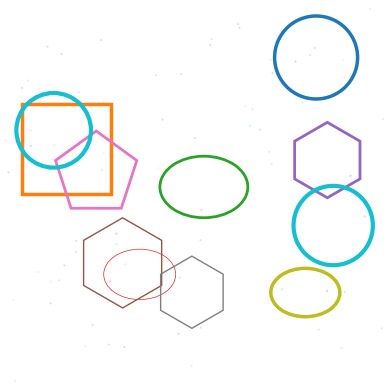[{"shape": "circle", "thickness": 2.5, "radius": 0.54, "center": [0.821, 0.851]}, {"shape": "square", "thickness": 2.5, "radius": 0.58, "center": [0.174, 0.613]}, {"shape": "oval", "thickness": 2, "radius": 0.57, "center": [0.53, 0.514]}, {"shape": "oval", "thickness": 0.5, "radius": 0.47, "center": [0.363, 0.287]}, {"shape": "hexagon", "thickness": 2, "radius": 0.49, "center": [0.85, 0.584]}, {"shape": "hexagon", "thickness": 1, "radius": 0.59, "center": [0.319, 0.317]}, {"shape": "pentagon", "thickness": 2, "radius": 0.55, "center": [0.25, 0.549]}, {"shape": "hexagon", "thickness": 1, "radius": 0.47, "center": [0.498, 0.241]}, {"shape": "oval", "thickness": 2.5, "radius": 0.45, "center": [0.793, 0.24]}, {"shape": "circle", "thickness": 3, "radius": 0.52, "center": [0.865, 0.414]}, {"shape": "circle", "thickness": 3, "radius": 0.48, "center": [0.139, 0.662]}]